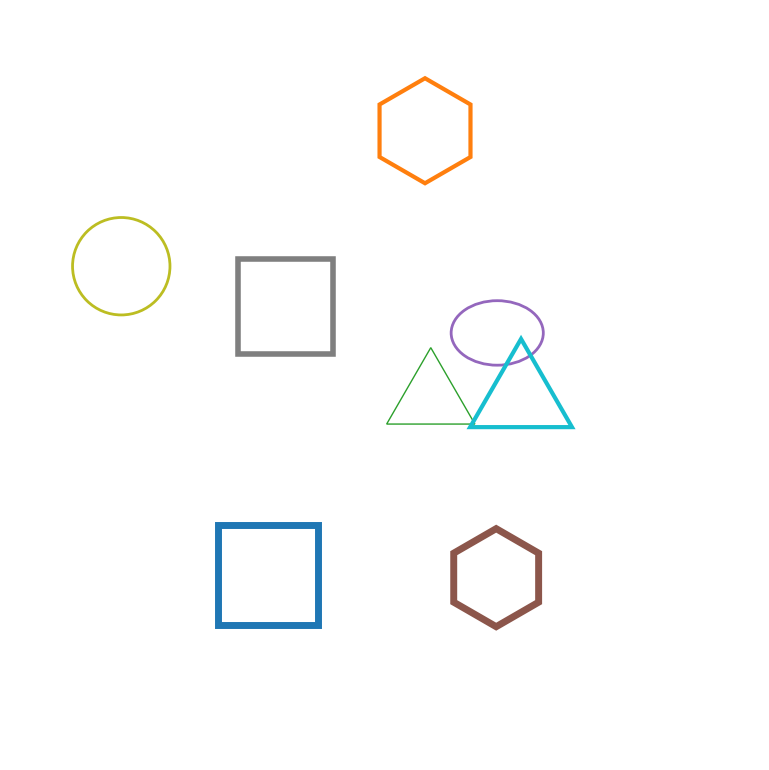[{"shape": "square", "thickness": 2.5, "radius": 0.33, "center": [0.348, 0.253]}, {"shape": "hexagon", "thickness": 1.5, "radius": 0.34, "center": [0.552, 0.83]}, {"shape": "triangle", "thickness": 0.5, "radius": 0.33, "center": [0.559, 0.482]}, {"shape": "oval", "thickness": 1, "radius": 0.3, "center": [0.646, 0.568]}, {"shape": "hexagon", "thickness": 2.5, "radius": 0.32, "center": [0.644, 0.25]}, {"shape": "square", "thickness": 2, "radius": 0.31, "center": [0.371, 0.602]}, {"shape": "circle", "thickness": 1, "radius": 0.32, "center": [0.157, 0.654]}, {"shape": "triangle", "thickness": 1.5, "radius": 0.38, "center": [0.677, 0.483]}]